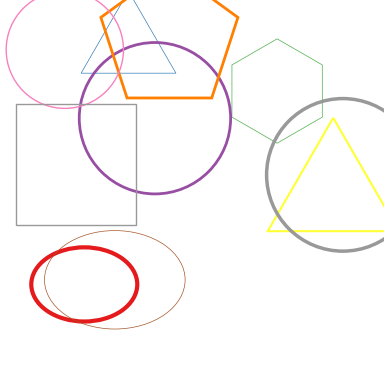[{"shape": "oval", "thickness": 3, "radius": 0.69, "center": [0.219, 0.261]}, {"shape": "triangle", "thickness": 0.5, "radius": 0.71, "center": [0.334, 0.881]}, {"shape": "hexagon", "thickness": 0.5, "radius": 0.68, "center": [0.72, 0.764]}, {"shape": "circle", "thickness": 2, "radius": 0.98, "center": [0.402, 0.693]}, {"shape": "pentagon", "thickness": 2, "radius": 0.94, "center": [0.44, 0.897]}, {"shape": "triangle", "thickness": 1.5, "radius": 0.98, "center": [0.866, 0.498]}, {"shape": "oval", "thickness": 0.5, "radius": 0.91, "center": [0.298, 0.273]}, {"shape": "circle", "thickness": 1, "radius": 0.76, "center": [0.168, 0.871]}, {"shape": "circle", "thickness": 2.5, "radius": 0.99, "center": [0.891, 0.546]}, {"shape": "square", "thickness": 1, "radius": 0.78, "center": [0.197, 0.573]}]